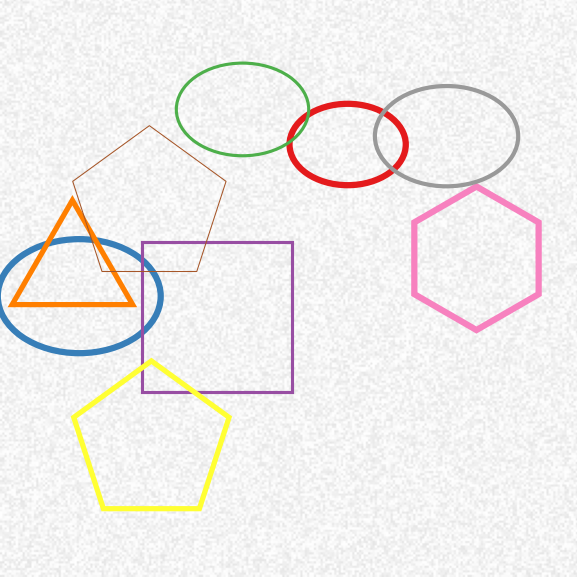[{"shape": "oval", "thickness": 3, "radius": 0.5, "center": [0.602, 0.749]}, {"shape": "oval", "thickness": 3, "radius": 0.71, "center": [0.137, 0.486]}, {"shape": "oval", "thickness": 1.5, "radius": 0.57, "center": [0.42, 0.81]}, {"shape": "square", "thickness": 1.5, "radius": 0.65, "center": [0.376, 0.45]}, {"shape": "triangle", "thickness": 2.5, "radius": 0.6, "center": [0.125, 0.532]}, {"shape": "pentagon", "thickness": 2.5, "radius": 0.71, "center": [0.262, 0.233]}, {"shape": "pentagon", "thickness": 0.5, "radius": 0.7, "center": [0.259, 0.642]}, {"shape": "hexagon", "thickness": 3, "radius": 0.62, "center": [0.825, 0.552]}, {"shape": "oval", "thickness": 2, "radius": 0.62, "center": [0.773, 0.763]}]